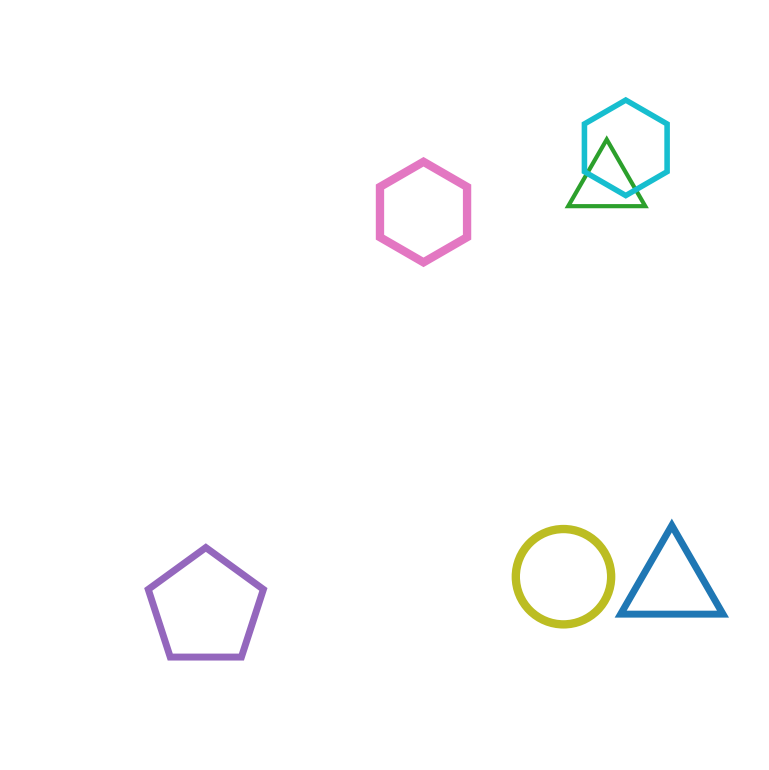[{"shape": "triangle", "thickness": 2.5, "radius": 0.38, "center": [0.873, 0.241]}, {"shape": "triangle", "thickness": 1.5, "radius": 0.29, "center": [0.788, 0.761]}, {"shape": "pentagon", "thickness": 2.5, "radius": 0.39, "center": [0.267, 0.21]}, {"shape": "hexagon", "thickness": 3, "radius": 0.33, "center": [0.55, 0.725]}, {"shape": "circle", "thickness": 3, "radius": 0.31, "center": [0.732, 0.251]}, {"shape": "hexagon", "thickness": 2, "radius": 0.31, "center": [0.813, 0.808]}]